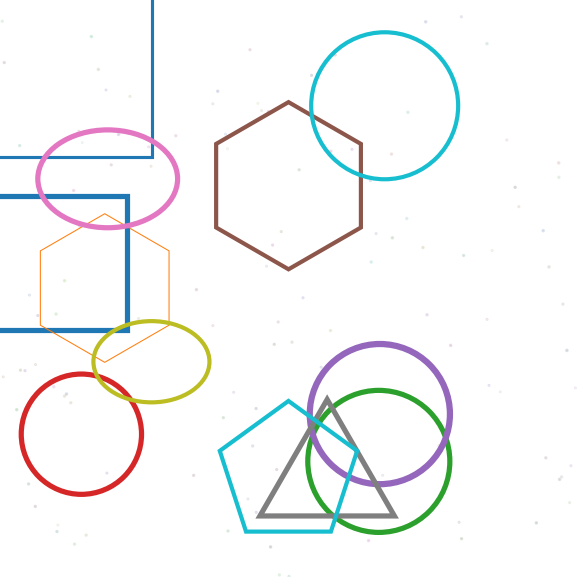[{"shape": "square", "thickness": 2.5, "radius": 0.58, "center": [0.103, 0.543]}, {"shape": "square", "thickness": 1.5, "radius": 0.71, "center": [0.122, 0.868]}, {"shape": "hexagon", "thickness": 0.5, "radius": 0.64, "center": [0.181, 0.5]}, {"shape": "circle", "thickness": 2.5, "radius": 0.61, "center": [0.656, 0.2]}, {"shape": "circle", "thickness": 2.5, "radius": 0.52, "center": [0.141, 0.247]}, {"shape": "circle", "thickness": 3, "radius": 0.61, "center": [0.658, 0.282]}, {"shape": "hexagon", "thickness": 2, "radius": 0.72, "center": [0.5, 0.678]}, {"shape": "oval", "thickness": 2.5, "radius": 0.61, "center": [0.187, 0.69]}, {"shape": "triangle", "thickness": 2.5, "radius": 0.67, "center": [0.567, 0.173]}, {"shape": "oval", "thickness": 2, "radius": 0.5, "center": [0.262, 0.373]}, {"shape": "pentagon", "thickness": 2, "radius": 0.63, "center": [0.5, 0.18]}, {"shape": "circle", "thickness": 2, "radius": 0.64, "center": [0.666, 0.816]}]